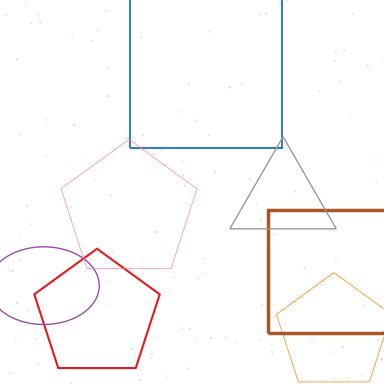[{"shape": "pentagon", "thickness": 1.5, "radius": 0.86, "center": [0.252, 0.183]}, {"shape": "square", "thickness": 1.5, "radius": 0.98, "center": [0.535, 0.812]}, {"shape": "oval", "thickness": 1, "radius": 0.72, "center": [0.114, 0.258]}, {"shape": "pentagon", "thickness": 0.5, "radius": 0.78, "center": [0.867, 0.135]}, {"shape": "square", "thickness": 2.5, "radius": 0.8, "center": [0.858, 0.294]}, {"shape": "pentagon", "thickness": 0.5, "radius": 0.93, "center": [0.335, 0.452]}, {"shape": "triangle", "thickness": 1, "radius": 0.8, "center": [0.735, 0.485]}]